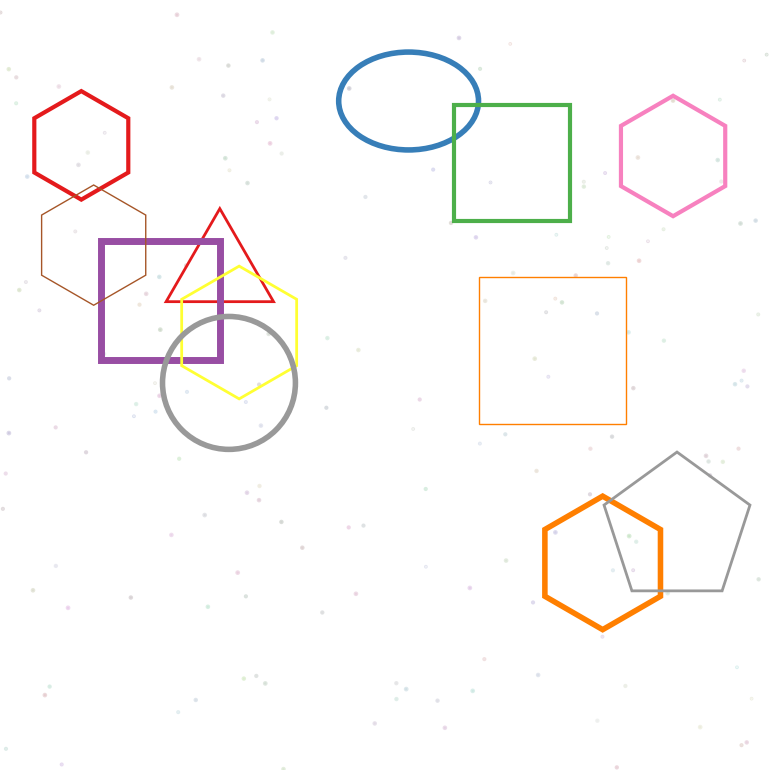[{"shape": "triangle", "thickness": 1, "radius": 0.4, "center": [0.285, 0.648]}, {"shape": "hexagon", "thickness": 1.5, "radius": 0.35, "center": [0.106, 0.811]}, {"shape": "oval", "thickness": 2, "radius": 0.45, "center": [0.531, 0.869]}, {"shape": "square", "thickness": 1.5, "radius": 0.38, "center": [0.665, 0.789]}, {"shape": "square", "thickness": 2.5, "radius": 0.39, "center": [0.208, 0.609]}, {"shape": "square", "thickness": 0.5, "radius": 0.48, "center": [0.717, 0.545]}, {"shape": "hexagon", "thickness": 2, "radius": 0.43, "center": [0.783, 0.269]}, {"shape": "hexagon", "thickness": 1, "radius": 0.43, "center": [0.311, 0.568]}, {"shape": "hexagon", "thickness": 0.5, "radius": 0.39, "center": [0.122, 0.682]}, {"shape": "hexagon", "thickness": 1.5, "radius": 0.39, "center": [0.874, 0.797]}, {"shape": "pentagon", "thickness": 1, "radius": 0.5, "center": [0.879, 0.313]}, {"shape": "circle", "thickness": 2, "radius": 0.43, "center": [0.297, 0.503]}]